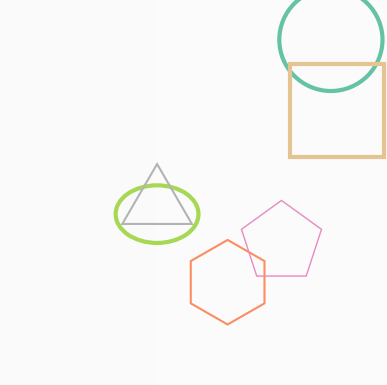[{"shape": "circle", "thickness": 3, "radius": 0.67, "center": [0.854, 0.897]}, {"shape": "hexagon", "thickness": 1.5, "radius": 0.55, "center": [0.587, 0.267]}, {"shape": "pentagon", "thickness": 1, "radius": 0.54, "center": [0.726, 0.371]}, {"shape": "oval", "thickness": 3, "radius": 0.53, "center": [0.405, 0.444]}, {"shape": "square", "thickness": 3, "radius": 0.6, "center": [0.87, 0.712]}, {"shape": "triangle", "thickness": 1.5, "radius": 0.52, "center": [0.405, 0.47]}]